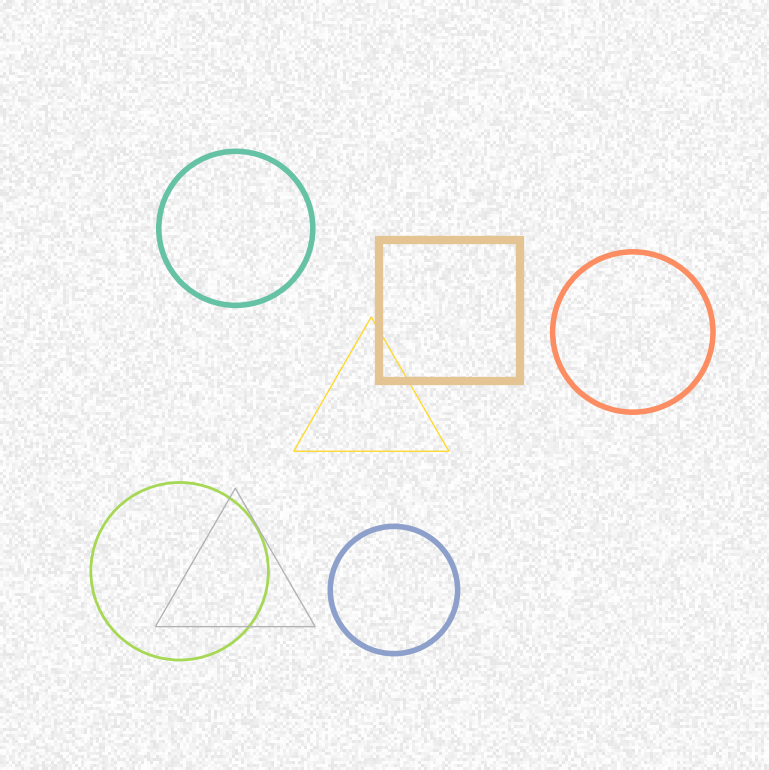[{"shape": "circle", "thickness": 2, "radius": 0.5, "center": [0.306, 0.703]}, {"shape": "circle", "thickness": 2, "radius": 0.52, "center": [0.822, 0.569]}, {"shape": "circle", "thickness": 2, "radius": 0.41, "center": [0.512, 0.234]}, {"shape": "circle", "thickness": 1, "radius": 0.58, "center": [0.233, 0.258]}, {"shape": "triangle", "thickness": 0.5, "radius": 0.58, "center": [0.482, 0.472]}, {"shape": "square", "thickness": 3, "radius": 0.46, "center": [0.584, 0.597]}, {"shape": "triangle", "thickness": 0.5, "radius": 0.6, "center": [0.306, 0.246]}]